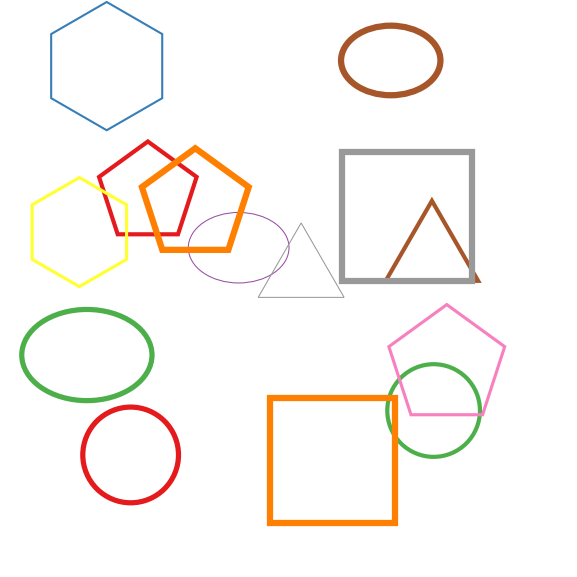[{"shape": "circle", "thickness": 2.5, "radius": 0.41, "center": [0.226, 0.211]}, {"shape": "pentagon", "thickness": 2, "radius": 0.44, "center": [0.256, 0.665]}, {"shape": "hexagon", "thickness": 1, "radius": 0.56, "center": [0.185, 0.885]}, {"shape": "oval", "thickness": 2.5, "radius": 0.56, "center": [0.15, 0.384]}, {"shape": "circle", "thickness": 2, "radius": 0.4, "center": [0.751, 0.288]}, {"shape": "oval", "thickness": 0.5, "radius": 0.44, "center": [0.413, 0.57]}, {"shape": "pentagon", "thickness": 3, "radius": 0.49, "center": [0.338, 0.645]}, {"shape": "square", "thickness": 3, "radius": 0.54, "center": [0.576, 0.201]}, {"shape": "hexagon", "thickness": 1.5, "radius": 0.47, "center": [0.137, 0.597]}, {"shape": "oval", "thickness": 3, "radius": 0.43, "center": [0.677, 0.894]}, {"shape": "triangle", "thickness": 2, "radius": 0.46, "center": [0.748, 0.559]}, {"shape": "pentagon", "thickness": 1.5, "radius": 0.53, "center": [0.774, 0.366]}, {"shape": "square", "thickness": 3, "radius": 0.56, "center": [0.704, 0.624]}, {"shape": "triangle", "thickness": 0.5, "radius": 0.43, "center": [0.521, 0.527]}]